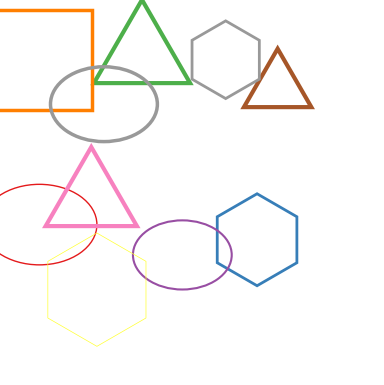[{"shape": "oval", "thickness": 1, "radius": 0.75, "center": [0.102, 0.417]}, {"shape": "hexagon", "thickness": 2, "radius": 0.6, "center": [0.668, 0.377]}, {"shape": "triangle", "thickness": 3, "radius": 0.72, "center": [0.369, 0.856]}, {"shape": "oval", "thickness": 1.5, "radius": 0.64, "center": [0.474, 0.338]}, {"shape": "square", "thickness": 2.5, "radius": 0.65, "center": [0.109, 0.845]}, {"shape": "hexagon", "thickness": 0.5, "radius": 0.74, "center": [0.252, 0.248]}, {"shape": "triangle", "thickness": 3, "radius": 0.51, "center": [0.721, 0.772]}, {"shape": "triangle", "thickness": 3, "radius": 0.68, "center": [0.237, 0.481]}, {"shape": "oval", "thickness": 2.5, "radius": 0.69, "center": [0.27, 0.729]}, {"shape": "hexagon", "thickness": 2, "radius": 0.5, "center": [0.586, 0.845]}]